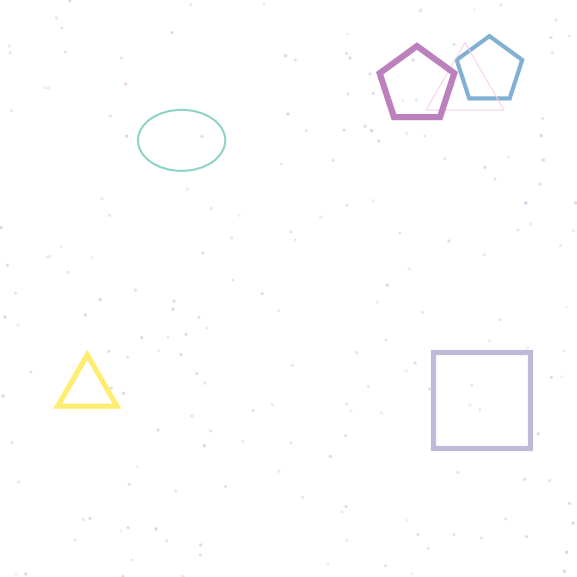[{"shape": "oval", "thickness": 1, "radius": 0.38, "center": [0.314, 0.756]}, {"shape": "square", "thickness": 2.5, "radius": 0.42, "center": [0.834, 0.306]}, {"shape": "pentagon", "thickness": 2, "radius": 0.3, "center": [0.848, 0.877]}, {"shape": "triangle", "thickness": 0.5, "radius": 0.39, "center": [0.805, 0.848]}, {"shape": "pentagon", "thickness": 3, "radius": 0.34, "center": [0.722, 0.851]}, {"shape": "triangle", "thickness": 2.5, "radius": 0.3, "center": [0.151, 0.325]}]